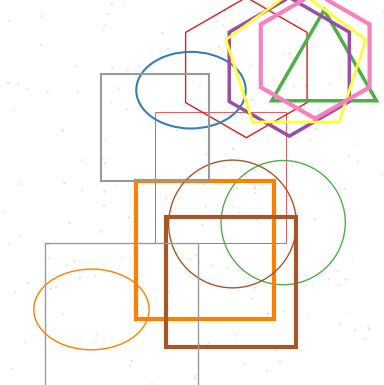[{"shape": "hexagon", "thickness": 1, "radius": 0.91, "center": [0.64, 0.825]}, {"shape": "square", "thickness": 0.5, "radius": 0.85, "center": [0.574, 0.539]}, {"shape": "oval", "thickness": 1.5, "radius": 0.71, "center": [0.496, 0.766]}, {"shape": "circle", "thickness": 1, "radius": 0.81, "center": [0.736, 0.422]}, {"shape": "triangle", "thickness": 2.5, "radius": 0.79, "center": [0.842, 0.817]}, {"shape": "hexagon", "thickness": 2.5, "radius": 0.9, "center": [0.751, 0.826]}, {"shape": "square", "thickness": 3, "radius": 0.9, "center": [0.533, 0.351]}, {"shape": "oval", "thickness": 1, "radius": 0.75, "center": [0.237, 0.196]}, {"shape": "pentagon", "thickness": 2, "radius": 0.96, "center": [0.768, 0.838]}, {"shape": "square", "thickness": 3, "radius": 0.85, "center": [0.6, 0.268]}, {"shape": "circle", "thickness": 1, "radius": 0.83, "center": [0.604, 0.418]}, {"shape": "hexagon", "thickness": 3, "radius": 0.82, "center": [0.819, 0.855]}, {"shape": "square", "thickness": 1.5, "radius": 0.7, "center": [0.403, 0.669]}, {"shape": "square", "thickness": 1, "radius": 0.99, "center": [0.315, 0.169]}]